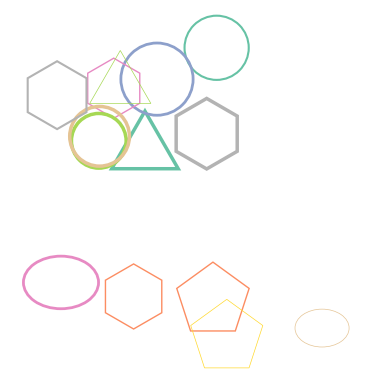[{"shape": "circle", "thickness": 1.5, "radius": 0.42, "center": [0.563, 0.876]}, {"shape": "triangle", "thickness": 2.5, "radius": 0.5, "center": [0.377, 0.612]}, {"shape": "hexagon", "thickness": 1, "radius": 0.42, "center": [0.347, 0.23]}, {"shape": "pentagon", "thickness": 1, "radius": 0.49, "center": [0.553, 0.22]}, {"shape": "circle", "thickness": 2, "radius": 0.47, "center": [0.408, 0.794]}, {"shape": "oval", "thickness": 2, "radius": 0.49, "center": [0.158, 0.266]}, {"shape": "hexagon", "thickness": 1, "radius": 0.39, "center": [0.295, 0.771]}, {"shape": "circle", "thickness": 2.5, "radius": 0.36, "center": [0.257, 0.634]}, {"shape": "triangle", "thickness": 0.5, "radius": 0.46, "center": [0.312, 0.777]}, {"shape": "pentagon", "thickness": 0.5, "radius": 0.49, "center": [0.589, 0.124]}, {"shape": "oval", "thickness": 0.5, "radius": 0.35, "center": [0.837, 0.148]}, {"shape": "circle", "thickness": 2.5, "radius": 0.39, "center": [0.259, 0.646]}, {"shape": "hexagon", "thickness": 2.5, "radius": 0.46, "center": [0.537, 0.653]}, {"shape": "hexagon", "thickness": 1.5, "radius": 0.44, "center": [0.148, 0.753]}]